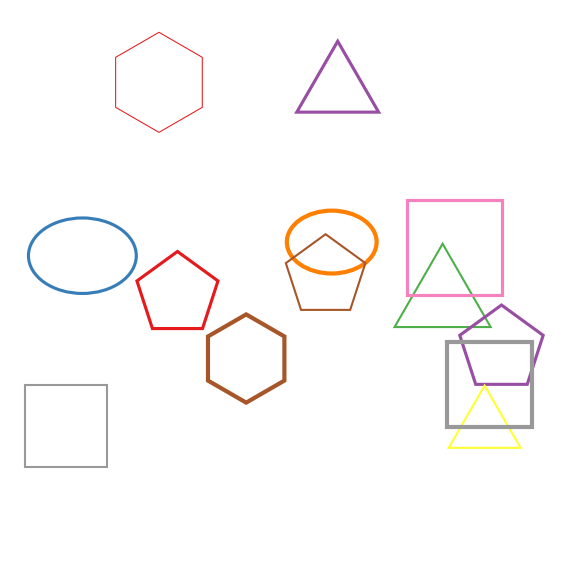[{"shape": "pentagon", "thickness": 1.5, "radius": 0.37, "center": [0.307, 0.49]}, {"shape": "hexagon", "thickness": 0.5, "radius": 0.43, "center": [0.275, 0.857]}, {"shape": "oval", "thickness": 1.5, "radius": 0.47, "center": [0.143, 0.556]}, {"shape": "triangle", "thickness": 1, "radius": 0.48, "center": [0.766, 0.481]}, {"shape": "pentagon", "thickness": 1.5, "radius": 0.38, "center": [0.868, 0.395]}, {"shape": "triangle", "thickness": 1.5, "radius": 0.41, "center": [0.585, 0.846]}, {"shape": "oval", "thickness": 2, "radius": 0.39, "center": [0.574, 0.58]}, {"shape": "triangle", "thickness": 1, "radius": 0.36, "center": [0.839, 0.26]}, {"shape": "hexagon", "thickness": 2, "radius": 0.38, "center": [0.426, 0.378]}, {"shape": "pentagon", "thickness": 1, "radius": 0.36, "center": [0.564, 0.521]}, {"shape": "square", "thickness": 1.5, "radius": 0.41, "center": [0.788, 0.57]}, {"shape": "square", "thickness": 1, "radius": 0.36, "center": [0.114, 0.261]}, {"shape": "square", "thickness": 2, "radius": 0.37, "center": [0.848, 0.334]}]